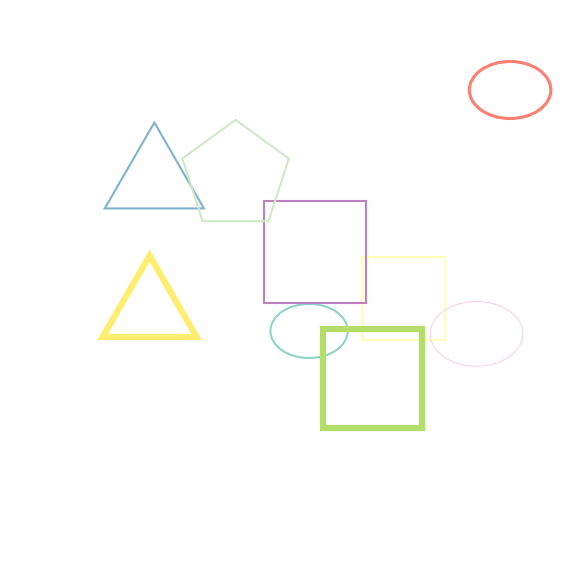[{"shape": "oval", "thickness": 1, "radius": 0.33, "center": [0.535, 0.426]}, {"shape": "square", "thickness": 1, "radius": 0.36, "center": [0.698, 0.482]}, {"shape": "oval", "thickness": 1.5, "radius": 0.35, "center": [0.883, 0.843]}, {"shape": "triangle", "thickness": 1, "radius": 0.5, "center": [0.267, 0.688]}, {"shape": "square", "thickness": 3, "radius": 0.43, "center": [0.645, 0.344]}, {"shape": "oval", "thickness": 0.5, "radius": 0.4, "center": [0.825, 0.421]}, {"shape": "square", "thickness": 1, "radius": 0.44, "center": [0.545, 0.562]}, {"shape": "pentagon", "thickness": 1, "radius": 0.49, "center": [0.408, 0.695]}, {"shape": "triangle", "thickness": 3, "radius": 0.47, "center": [0.259, 0.463]}]